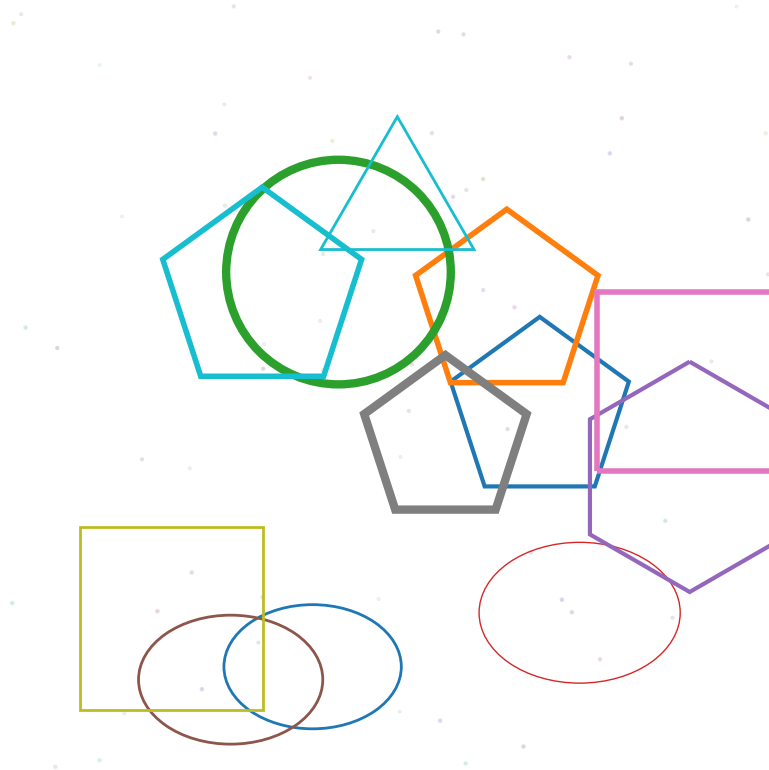[{"shape": "pentagon", "thickness": 1.5, "radius": 0.61, "center": [0.701, 0.467]}, {"shape": "oval", "thickness": 1, "radius": 0.58, "center": [0.406, 0.134]}, {"shape": "pentagon", "thickness": 2, "radius": 0.62, "center": [0.658, 0.604]}, {"shape": "circle", "thickness": 3, "radius": 0.73, "center": [0.44, 0.647]}, {"shape": "oval", "thickness": 0.5, "radius": 0.65, "center": [0.753, 0.204]}, {"shape": "hexagon", "thickness": 1.5, "radius": 0.75, "center": [0.896, 0.381]}, {"shape": "oval", "thickness": 1, "radius": 0.6, "center": [0.3, 0.117]}, {"shape": "square", "thickness": 2, "radius": 0.58, "center": [0.892, 0.505]}, {"shape": "pentagon", "thickness": 3, "radius": 0.55, "center": [0.578, 0.428]}, {"shape": "square", "thickness": 1, "radius": 0.59, "center": [0.223, 0.197]}, {"shape": "pentagon", "thickness": 2, "radius": 0.68, "center": [0.34, 0.621]}, {"shape": "triangle", "thickness": 1, "radius": 0.58, "center": [0.516, 0.733]}]